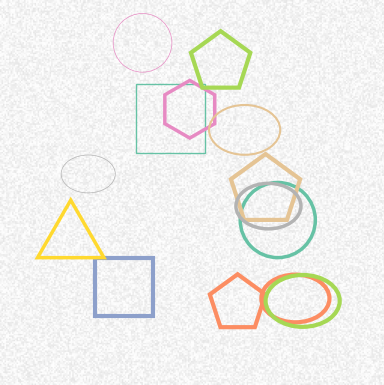[{"shape": "circle", "thickness": 2.5, "radius": 0.49, "center": [0.721, 0.428]}, {"shape": "square", "thickness": 1, "radius": 0.45, "center": [0.444, 0.692]}, {"shape": "oval", "thickness": 3, "radius": 0.44, "center": [0.767, 0.225]}, {"shape": "pentagon", "thickness": 3, "radius": 0.38, "center": [0.617, 0.212]}, {"shape": "square", "thickness": 3, "radius": 0.37, "center": [0.323, 0.255]}, {"shape": "circle", "thickness": 0.5, "radius": 0.38, "center": [0.37, 0.889]}, {"shape": "hexagon", "thickness": 2.5, "radius": 0.37, "center": [0.493, 0.716]}, {"shape": "oval", "thickness": 3, "radius": 0.48, "center": [0.786, 0.218]}, {"shape": "pentagon", "thickness": 3, "radius": 0.41, "center": [0.573, 0.838]}, {"shape": "triangle", "thickness": 2.5, "radius": 0.5, "center": [0.184, 0.381]}, {"shape": "oval", "thickness": 1.5, "radius": 0.46, "center": [0.635, 0.663]}, {"shape": "pentagon", "thickness": 3, "radius": 0.47, "center": [0.69, 0.505]}, {"shape": "oval", "thickness": 2.5, "radius": 0.42, "center": [0.697, 0.465]}, {"shape": "oval", "thickness": 0.5, "radius": 0.35, "center": [0.229, 0.548]}]